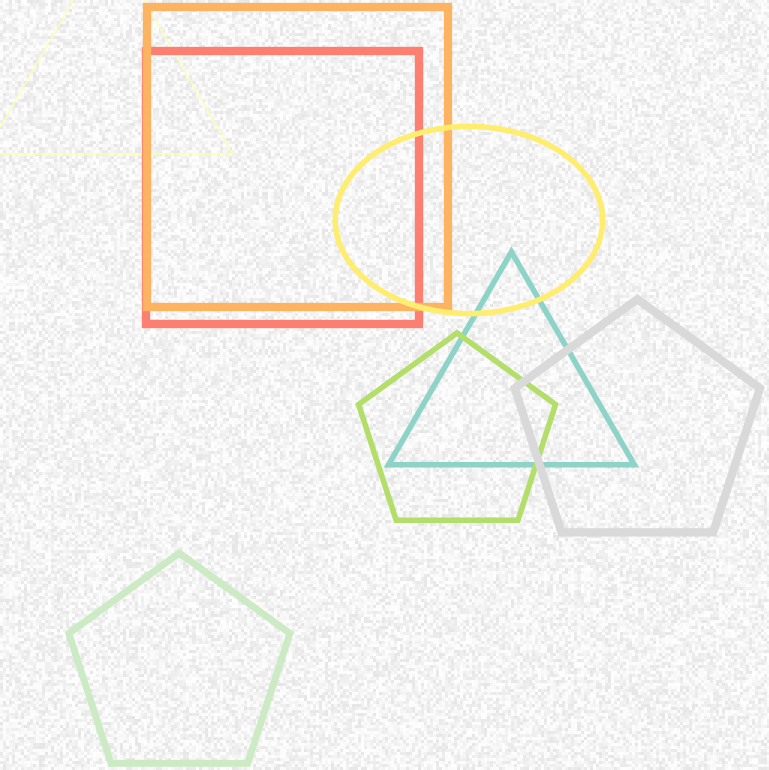[{"shape": "triangle", "thickness": 2, "radius": 0.92, "center": [0.664, 0.489]}, {"shape": "triangle", "thickness": 0.5, "radius": 0.93, "center": [0.141, 0.893]}, {"shape": "square", "thickness": 3, "radius": 0.89, "center": [0.367, 0.756]}, {"shape": "square", "thickness": 3, "radius": 0.98, "center": [0.386, 0.796]}, {"shape": "pentagon", "thickness": 2, "radius": 0.67, "center": [0.594, 0.433]}, {"shape": "pentagon", "thickness": 3, "radius": 0.84, "center": [0.828, 0.444]}, {"shape": "pentagon", "thickness": 2.5, "radius": 0.75, "center": [0.233, 0.131]}, {"shape": "oval", "thickness": 2, "radius": 0.87, "center": [0.609, 0.714]}]